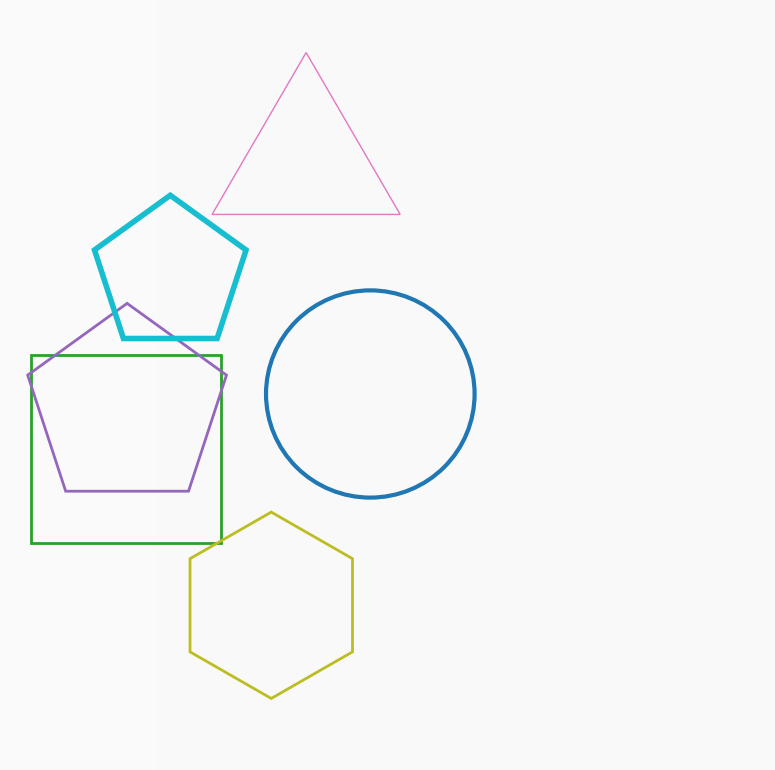[{"shape": "circle", "thickness": 1.5, "radius": 0.67, "center": [0.478, 0.488]}, {"shape": "square", "thickness": 1, "radius": 0.61, "center": [0.162, 0.417]}, {"shape": "pentagon", "thickness": 1, "radius": 0.67, "center": [0.164, 0.471]}, {"shape": "triangle", "thickness": 0.5, "radius": 0.7, "center": [0.395, 0.792]}, {"shape": "hexagon", "thickness": 1, "radius": 0.61, "center": [0.35, 0.214]}, {"shape": "pentagon", "thickness": 2, "radius": 0.51, "center": [0.22, 0.644]}]